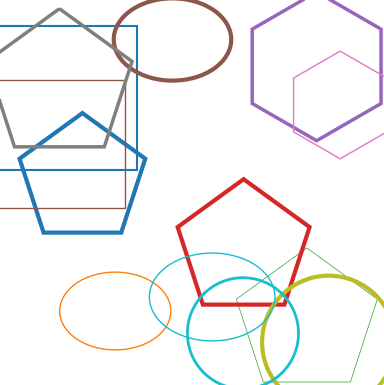[{"shape": "pentagon", "thickness": 3, "radius": 0.86, "center": [0.214, 0.535]}, {"shape": "square", "thickness": 1.5, "radius": 0.93, "center": [0.169, 0.746]}, {"shape": "oval", "thickness": 1, "radius": 0.72, "center": [0.299, 0.192]}, {"shape": "pentagon", "thickness": 0.5, "radius": 0.96, "center": [0.797, 0.164]}, {"shape": "pentagon", "thickness": 3, "radius": 0.9, "center": [0.633, 0.354]}, {"shape": "hexagon", "thickness": 2.5, "radius": 0.97, "center": [0.822, 0.828]}, {"shape": "oval", "thickness": 3, "radius": 0.76, "center": [0.448, 0.897]}, {"shape": "square", "thickness": 1, "radius": 0.84, "center": [0.157, 0.626]}, {"shape": "hexagon", "thickness": 1, "radius": 0.7, "center": [0.884, 0.727]}, {"shape": "pentagon", "thickness": 2.5, "radius": 0.99, "center": [0.154, 0.779]}, {"shape": "circle", "thickness": 3, "radius": 0.86, "center": [0.854, 0.111]}, {"shape": "circle", "thickness": 2, "radius": 0.72, "center": [0.631, 0.134]}, {"shape": "oval", "thickness": 1, "radius": 0.82, "center": [0.551, 0.229]}]